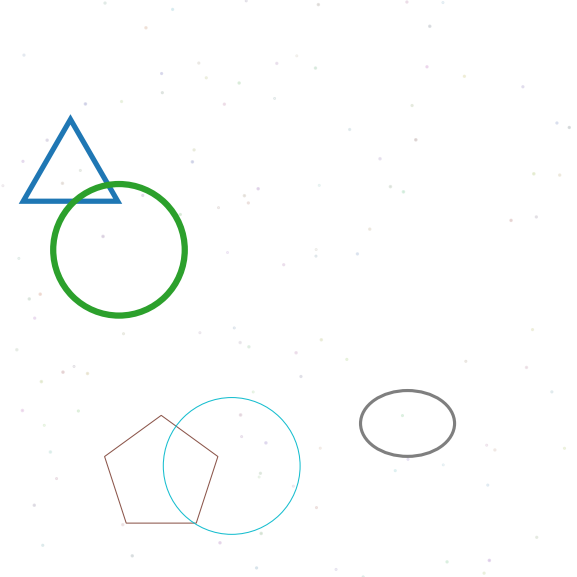[{"shape": "triangle", "thickness": 2.5, "radius": 0.47, "center": [0.122, 0.698]}, {"shape": "circle", "thickness": 3, "radius": 0.57, "center": [0.206, 0.567]}, {"shape": "pentagon", "thickness": 0.5, "radius": 0.52, "center": [0.279, 0.177]}, {"shape": "oval", "thickness": 1.5, "radius": 0.41, "center": [0.706, 0.266]}, {"shape": "circle", "thickness": 0.5, "radius": 0.59, "center": [0.401, 0.192]}]